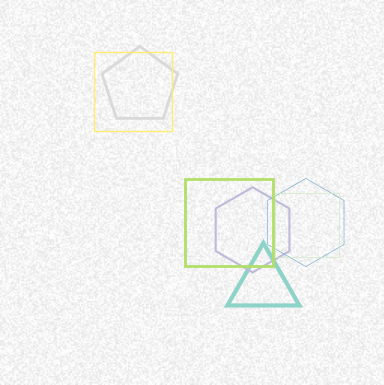[{"shape": "triangle", "thickness": 3, "radius": 0.54, "center": [0.684, 0.261]}, {"shape": "hexagon", "thickness": 1.5, "radius": 0.55, "center": [0.656, 0.403]}, {"shape": "hexagon", "thickness": 0.5, "radius": 0.57, "center": [0.794, 0.422]}, {"shape": "square", "thickness": 2, "radius": 0.57, "center": [0.595, 0.421]}, {"shape": "pentagon", "thickness": 2, "radius": 0.52, "center": [0.363, 0.776]}, {"shape": "square", "thickness": 0.5, "radius": 0.41, "center": [0.798, 0.416]}, {"shape": "square", "thickness": 1, "radius": 0.51, "center": [0.346, 0.763]}]